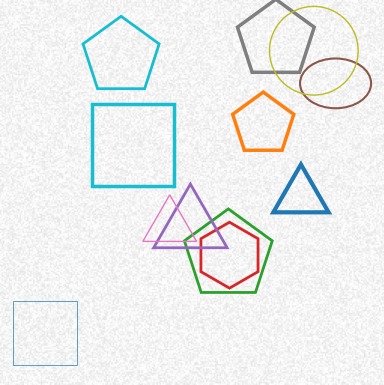[{"shape": "triangle", "thickness": 3, "radius": 0.41, "center": [0.782, 0.49]}, {"shape": "square", "thickness": 0.5, "radius": 0.41, "center": [0.116, 0.134]}, {"shape": "pentagon", "thickness": 2.5, "radius": 0.42, "center": [0.684, 0.677]}, {"shape": "pentagon", "thickness": 2, "radius": 0.6, "center": [0.593, 0.337]}, {"shape": "hexagon", "thickness": 2, "radius": 0.43, "center": [0.596, 0.337]}, {"shape": "triangle", "thickness": 2, "radius": 0.55, "center": [0.495, 0.412]}, {"shape": "oval", "thickness": 1.5, "radius": 0.46, "center": [0.872, 0.783]}, {"shape": "triangle", "thickness": 1, "radius": 0.4, "center": [0.441, 0.413]}, {"shape": "pentagon", "thickness": 2.5, "radius": 0.52, "center": [0.716, 0.897]}, {"shape": "circle", "thickness": 1, "radius": 0.58, "center": [0.815, 0.868]}, {"shape": "square", "thickness": 2.5, "radius": 0.53, "center": [0.346, 0.623]}, {"shape": "pentagon", "thickness": 2, "radius": 0.52, "center": [0.315, 0.854]}]